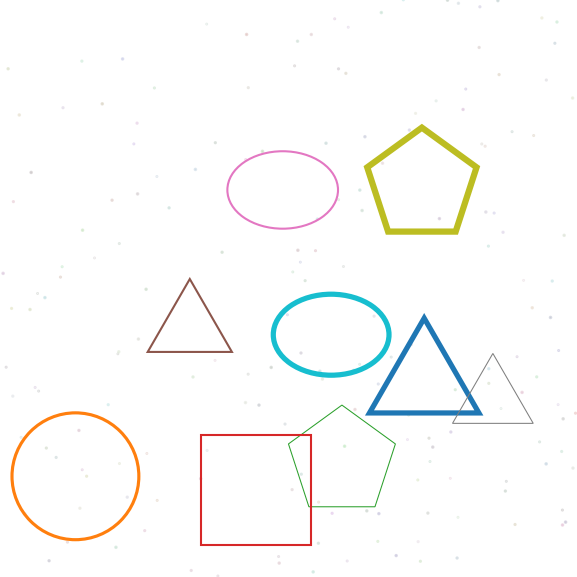[{"shape": "triangle", "thickness": 2.5, "radius": 0.55, "center": [0.735, 0.339]}, {"shape": "circle", "thickness": 1.5, "radius": 0.55, "center": [0.131, 0.174]}, {"shape": "pentagon", "thickness": 0.5, "radius": 0.49, "center": [0.592, 0.2]}, {"shape": "square", "thickness": 1, "radius": 0.48, "center": [0.443, 0.151]}, {"shape": "triangle", "thickness": 1, "radius": 0.42, "center": [0.329, 0.432]}, {"shape": "oval", "thickness": 1, "radius": 0.48, "center": [0.49, 0.67]}, {"shape": "triangle", "thickness": 0.5, "radius": 0.4, "center": [0.853, 0.306]}, {"shape": "pentagon", "thickness": 3, "radius": 0.5, "center": [0.731, 0.679]}, {"shape": "oval", "thickness": 2.5, "radius": 0.5, "center": [0.573, 0.42]}]